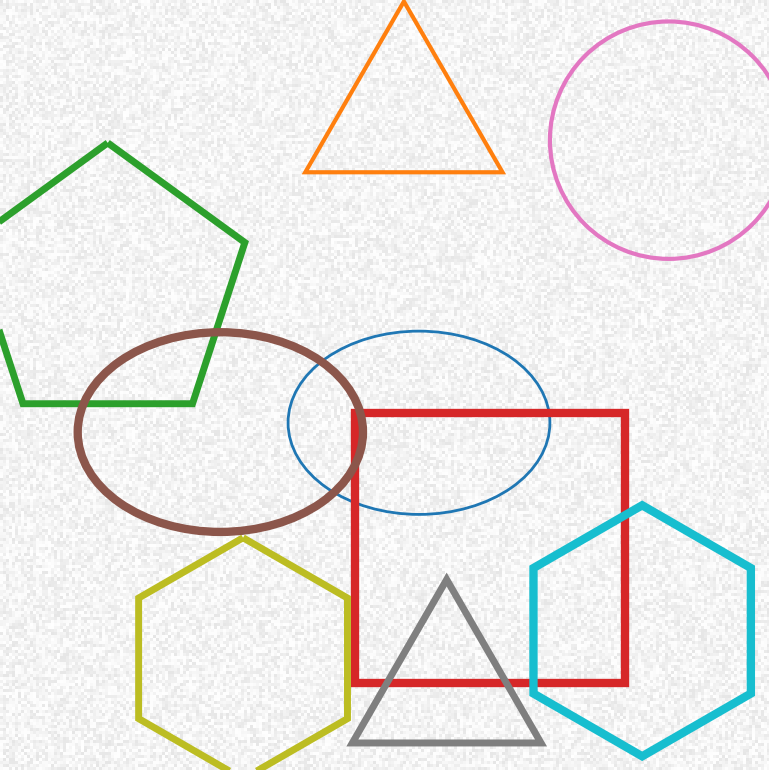[{"shape": "oval", "thickness": 1, "radius": 0.85, "center": [0.544, 0.451]}, {"shape": "triangle", "thickness": 1.5, "radius": 0.74, "center": [0.525, 0.85]}, {"shape": "pentagon", "thickness": 2.5, "radius": 0.94, "center": [0.14, 0.627]}, {"shape": "square", "thickness": 3, "radius": 0.88, "center": [0.636, 0.288]}, {"shape": "oval", "thickness": 3, "radius": 0.93, "center": [0.286, 0.439]}, {"shape": "circle", "thickness": 1.5, "radius": 0.77, "center": [0.868, 0.818]}, {"shape": "triangle", "thickness": 2.5, "radius": 0.71, "center": [0.58, 0.106]}, {"shape": "hexagon", "thickness": 2.5, "radius": 0.78, "center": [0.316, 0.145]}, {"shape": "hexagon", "thickness": 3, "radius": 0.81, "center": [0.834, 0.181]}]